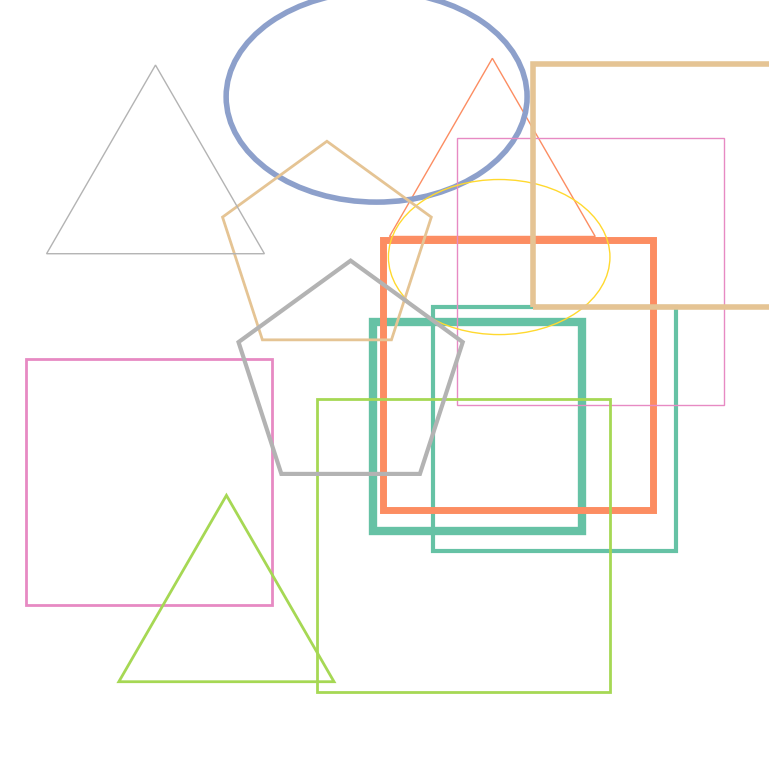[{"shape": "square", "thickness": 1.5, "radius": 0.79, "center": [0.72, 0.443]}, {"shape": "square", "thickness": 3, "radius": 0.68, "center": [0.62, 0.446]}, {"shape": "square", "thickness": 2.5, "radius": 0.88, "center": [0.673, 0.513]}, {"shape": "triangle", "thickness": 0.5, "radius": 0.77, "center": [0.639, 0.77]}, {"shape": "oval", "thickness": 2, "radius": 0.98, "center": [0.489, 0.874]}, {"shape": "square", "thickness": 0.5, "radius": 0.87, "center": [0.767, 0.648]}, {"shape": "square", "thickness": 1, "radius": 0.8, "center": [0.194, 0.374]}, {"shape": "square", "thickness": 1, "radius": 0.95, "center": [0.602, 0.292]}, {"shape": "triangle", "thickness": 1, "radius": 0.81, "center": [0.294, 0.195]}, {"shape": "oval", "thickness": 0.5, "radius": 0.72, "center": [0.648, 0.666]}, {"shape": "pentagon", "thickness": 1, "radius": 0.71, "center": [0.425, 0.674]}, {"shape": "square", "thickness": 2, "radius": 0.79, "center": [0.85, 0.759]}, {"shape": "triangle", "thickness": 0.5, "radius": 0.82, "center": [0.202, 0.752]}, {"shape": "pentagon", "thickness": 1.5, "radius": 0.77, "center": [0.455, 0.508]}]